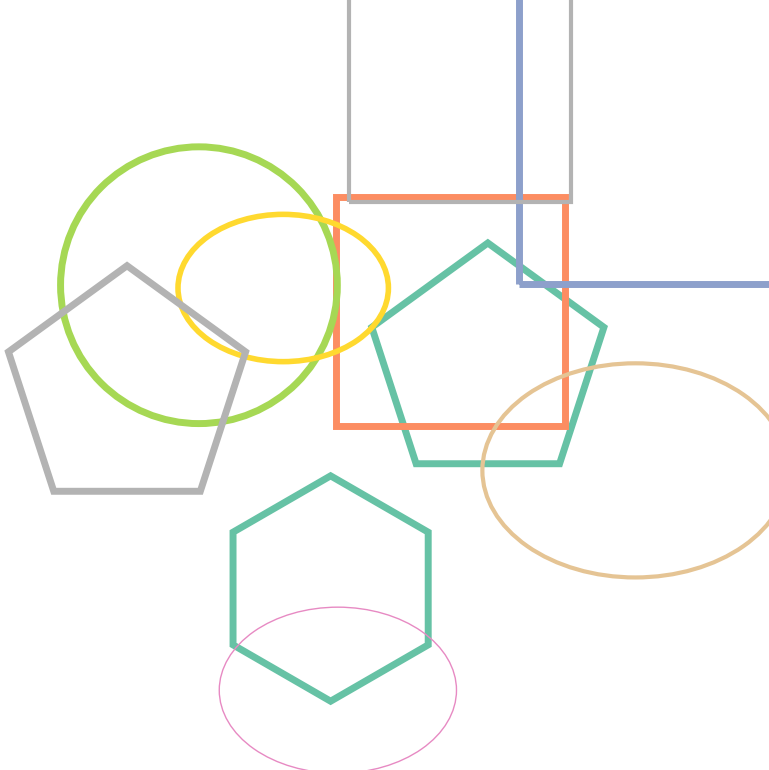[{"shape": "hexagon", "thickness": 2.5, "radius": 0.73, "center": [0.429, 0.236]}, {"shape": "pentagon", "thickness": 2.5, "radius": 0.79, "center": [0.634, 0.526]}, {"shape": "square", "thickness": 2.5, "radius": 0.74, "center": [0.585, 0.595]}, {"shape": "square", "thickness": 2.5, "radius": 0.96, "center": [0.866, 0.823]}, {"shape": "oval", "thickness": 0.5, "radius": 0.77, "center": [0.439, 0.104]}, {"shape": "circle", "thickness": 2.5, "radius": 0.9, "center": [0.258, 0.63]}, {"shape": "oval", "thickness": 2, "radius": 0.68, "center": [0.368, 0.626]}, {"shape": "oval", "thickness": 1.5, "radius": 0.99, "center": [0.825, 0.389]}, {"shape": "pentagon", "thickness": 2.5, "radius": 0.81, "center": [0.165, 0.493]}, {"shape": "square", "thickness": 1.5, "radius": 0.72, "center": [0.597, 0.882]}]